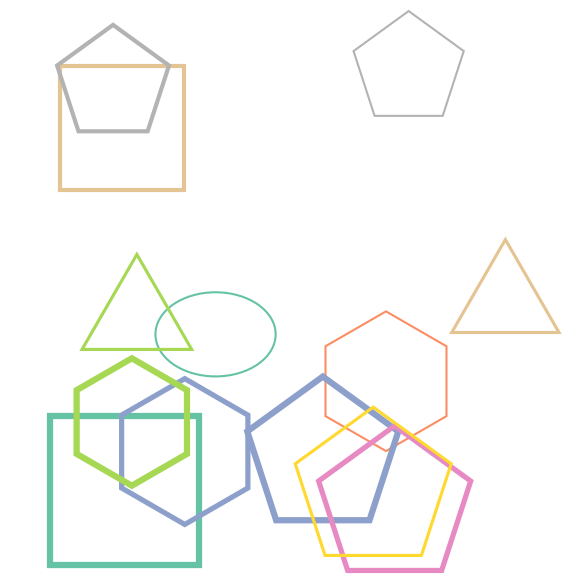[{"shape": "square", "thickness": 3, "radius": 0.65, "center": [0.215, 0.15]}, {"shape": "oval", "thickness": 1, "radius": 0.52, "center": [0.373, 0.42]}, {"shape": "hexagon", "thickness": 1, "radius": 0.6, "center": [0.668, 0.339]}, {"shape": "hexagon", "thickness": 2.5, "radius": 0.63, "center": [0.32, 0.217]}, {"shape": "pentagon", "thickness": 3, "radius": 0.69, "center": [0.559, 0.21]}, {"shape": "pentagon", "thickness": 2.5, "radius": 0.69, "center": [0.683, 0.123]}, {"shape": "triangle", "thickness": 1.5, "radius": 0.55, "center": [0.237, 0.449]}, {"shape": "hexagon", "thickness": 3, "radius": 0.55, "center": [0.228, 0.268]}, {"shape": "pentagon", "thickness": 1.5, "radius": 0.71, "center": [0.646, 0.152]}, {"shape": "triangle", "thickness": 1.5, "radius": 0.54, "center": [0.875, 0.477]}, {"shape": "square", "thickness": 2, "radius": 0.54, "center": [0.211, 0.778]}, {"shape": "pentagon", "thickness": 2, "radius": 0.51, "center": [0.196, 0.854]}, {"shape": "pentagon", "thickness": 1, "radius": 0.5, "center": [0.708, 0.88]}]